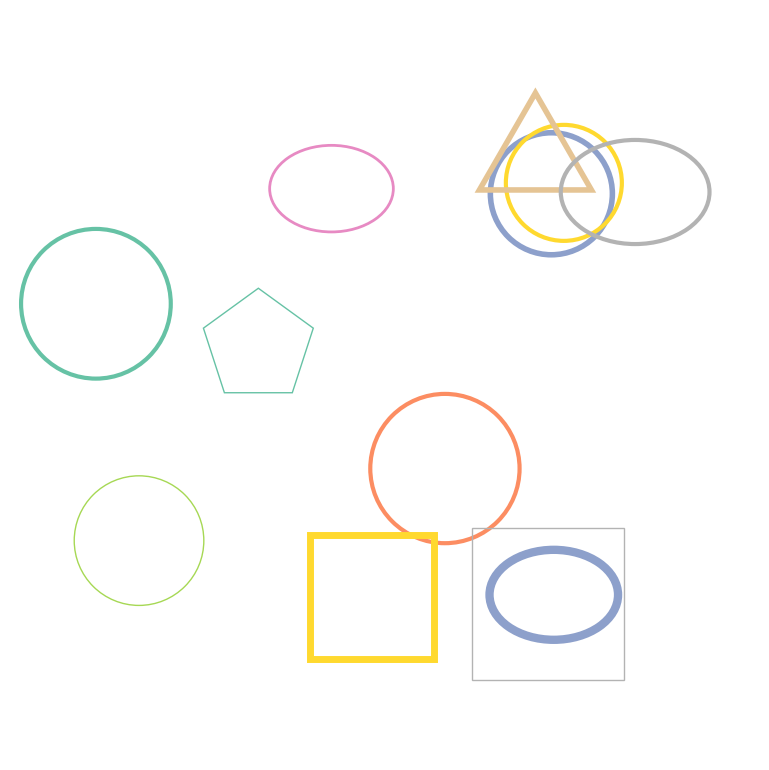[{"shape": "circle", "thickness": 1.5, "radius": 0.49, "center": [0.125, 0.605]}, {"shape": "pentagon", "thickness": 0.5, "radius": 0.38, "center": [0.336, 0.551]}, {"shape": "circle", "thickness": 1.5, "radius": 0.48, "center": [0.578, 0.391]}, {"shape": "circle", "thickness": 2, "radius": 0.4, "center": [0.716, 0.748]}, {"shape": "oval", "thickness": 3, "radius": 0.42, "center": [0.719, 0.228]}, {"shape": "oval", "thickness": 1, "radius": 0.4, "center": [0.431, 0.755]}, {"shape": "circle", "thickness": 0.5, "radius": 0.42, "center": [0.181, 0.298]}, {"shape": "square", "thickness": 2.5, "radius": 0.4, "center": [0.483, 0.224]}, {"shape": "circle", "thickness": 1.5, "radius": 0.38, "center": [0.732, 0.762]}, {"shape": "triangle", "thickness": 2, "radius": 0.42, "center": [0.695, 0.795]}, {"shape": "square", "thickness": 0.5, "radius": 0.49, "center": [0.712, 0.215]}, {"shape": "oval", "thickness": 1.5, "radius": 0.48, "center": [0.825, 0.751]}]